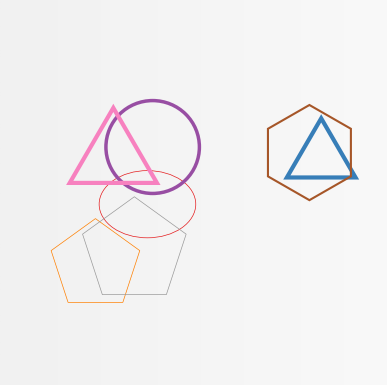[{"shape": "oval", "thickness": 0.5, "radius": 0.62, "center": [0.381, 0.47]}, {"shape": "triangle", "thickness": 3, "radius": 0.51, "center": [0.829, 0.59]}, {"shape": "circle", "thickness": 2.5, "radius": 0.6, "center": [0.394, 0.618]}, {"shape": "pentagon", "thickness": 0.5, "radius": 0.6, "center": [0.246, 0.312]}, {"shape": "hexagon", "thickness": 1.5, "radius": 0.62, "center": [0.799, 0.604]}, {"shape": "triangle", "thickness": 3, "radius": 0.65, "center": [0.292, 0.59]}, {"shape": "pentagon", "thickness": 0.5, "radius": 0.7, "center": [0.347, 0.348]}]